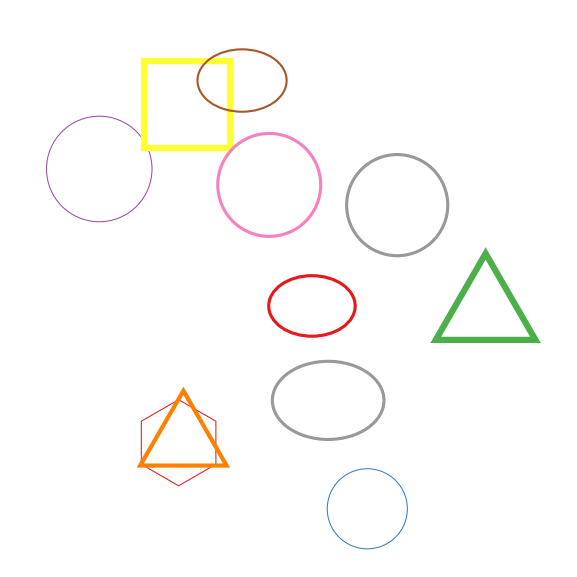[{"shape": "oval", "thickness": 1.5, "radius": 0.37, "center": [0.54, 0.469]}, {"shape": "hexagon", "thickness": 0.5, "radius": 0.37, "center": [0.309, 0.232]}, {"shape": "circle", "thickness": 0.5, "radius": 0.35, "center": [0.636, 0.118]}, {"shape": "triangle", "thickness": 3, "radius": 0.5, "center": [0.841, 0.46]}, {"shape": "circle", "thickness": 0.5, "radius": 0.46, "center": [0.172, 0.707]}, {"shape": "triangle", "thickness": 2, "radius": 0.43, "center": [0.318, 0.236]}, {"shape": "square", "thickness": 3, "radius": 0.37, "center": [0.324, 0.818]}, {"shape": "oval", "thickness": 1, "radius": 0.39, "center": [0.419, 0.86]}, {"shape": "circle", "thickness": 1.5, "radius": 0.45, "center": [0.466, 0.679]}, {"shape": "oval", "thickness": 1.5, "radius": 0.48, "center": [0.568, 0.306]}, {"shape": "circle", "thickness": 1.5, "radius": 0.44, "center": [0.688, 0.644]}]